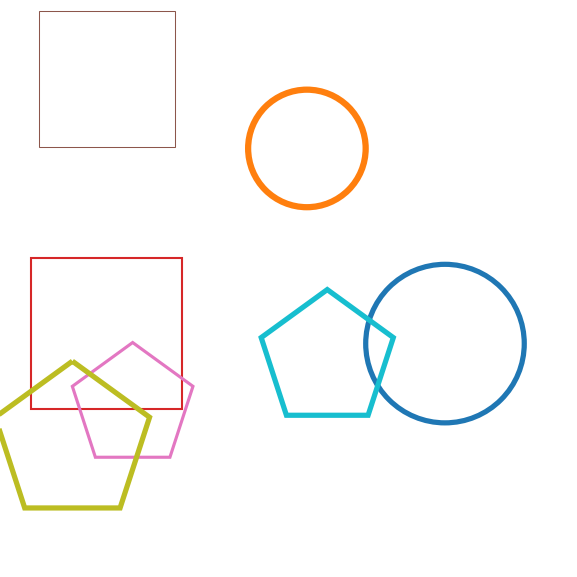[{"shape": "circle", "thickness": 2.5, "radius": 0.69, "center": [0.771, 0.404]}, {"shape": "circle", "thickness": 3, "radius": 0.51, "center": [0.531, 0.742]}, {"shape": "square", "thickness": 1, "radius": 0.66, "center": [0.184, 0.421]}, {"shape": "square", "thickness": 0.5, "radius": 0.59, "center": [0.186, 0.863]}, {"shape": "pentagon", "thickness": 1.5, "radius": 0.55, "center": [0.23, 0.296]}, {"shape": "pentagon", "thickness": 2.5, "radius": 0.7, "center": [0.125, 0.233]}, {"shape": "pentagon", "thickness": 2.5, "radius": 0.6, "center": [0.567, 0.377]}]